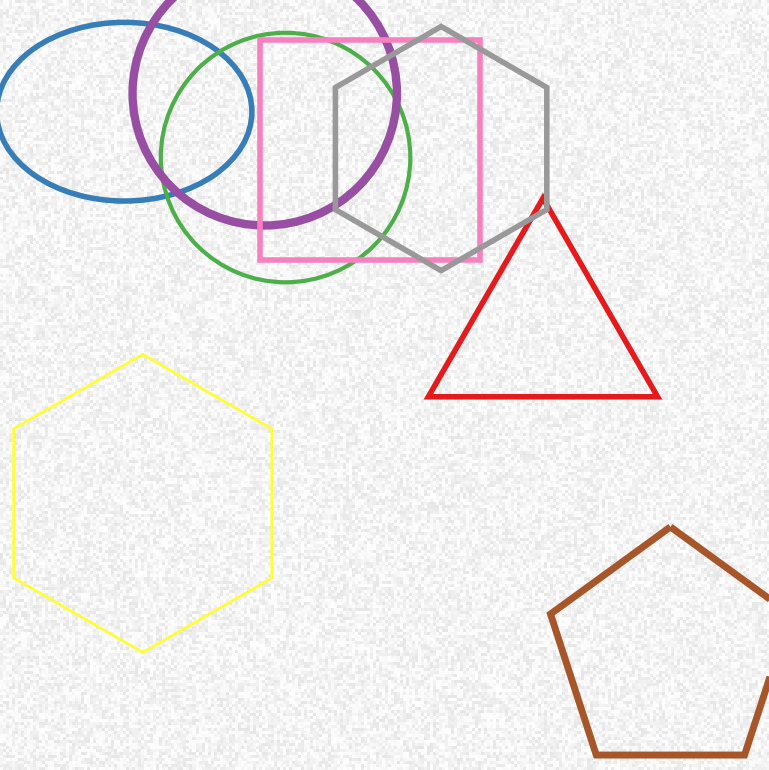[{"shape": "triangle", "thickness": 2, "radius": 0.86, "center": [0.705, 0.571]}, {"shape": "oval", "thickness": 2, "radius": 0.83, "center": [0.161, 0.855]}, {"shape": "circle", "thickness": 1.5, "radius": 0.81, "center": [0.371, 0.795]}, {"shape": "circle", "thickness": 3, "radius": 0.86, "center": [0.344, 0.879]}, {"shape": "hexagon", "thickness": 1, "radius": 0.97, "center": [0.185, 0.346]}, {"shape": "pentagon", "thickness": 2.5, "radius": 0.82, "center": [0.871, 0.152]}, {"shape": "square", "thickness": 2, "radius": 0.71, "center": [0.481, 0.805]}, {"shape": "hexagon", "thickness": 2, "radius": 0.79, "center": [0.573, 0.807]}]